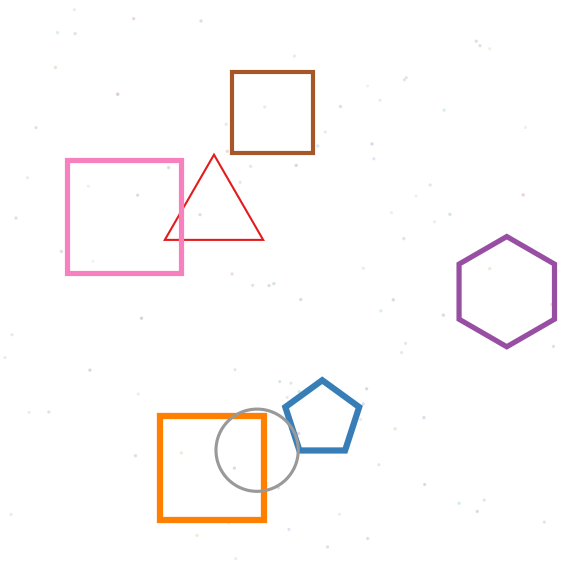[{"shape": "triangle", "thickness": 1, "radius": 0.49, "center": [0.371, 0.633]}, {"shape": "pentagon", "thickness": 3, "radius": 0.34, "center": [0.558, 0.273]}, {"shape": "hexagon", "thickness": 2.5, "radius": 0.48, "center": [0.878, 0.494]}, {"shape": "square", "thickness": 3, "radius": 0.45, "center": [0.367, 0.189]}, {"shape": "square", "thickness": 2, "radius": 0.35, "center": [0.472, 0.805]}, {"shape": "square", "thickness": 2.5, "radius": 0.49, "center": [0.215, 0.624]}, {"shape": "circle", "thickness": 1.5, "radius": 0.36, "center": [0.445, 0.22]}]